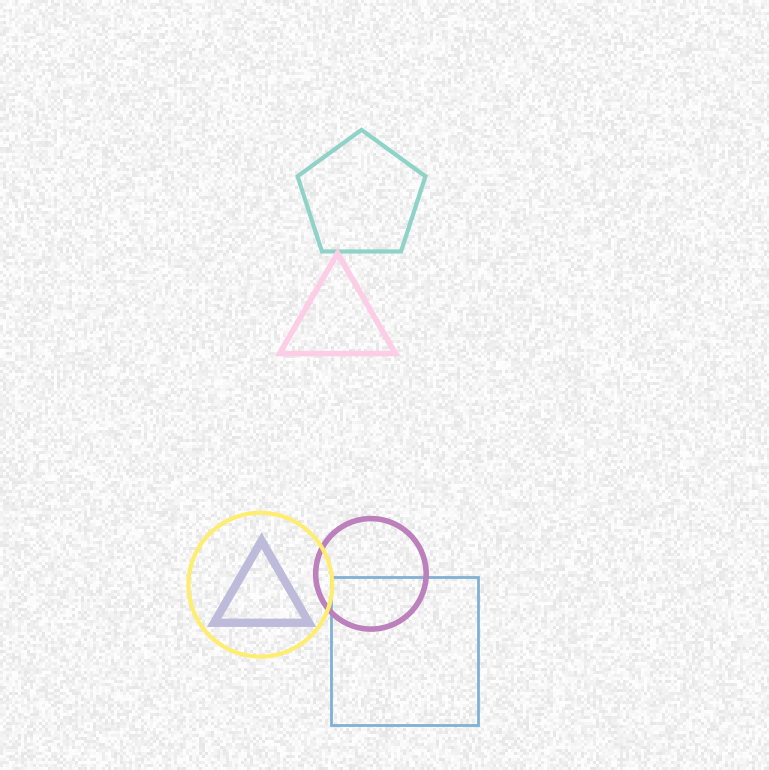[{"shape": "pentagon", "thickness": 1.5, "radius": 0.44, "center": [0.469, 0.744]}, {"shape": "triangle", "thickness": 3, "radius": 0.36, "center": [0.34, 0.227]}, {"shape": "square", "thickness": 1, "radius": 0.48, "center": [0.525, 0.154]}, {"shape": "triangle", "thickness": 2, "radius": 0.43, "center": [0.438, 0.584]}, {"shape": "circle", "thickness": 2, "radius": 0.36, "center": [0.482, 0.255]}, {"shape": "circle", "thickness": 1.5, "radius": 0.47, "center": [0.338, 0.241]}]